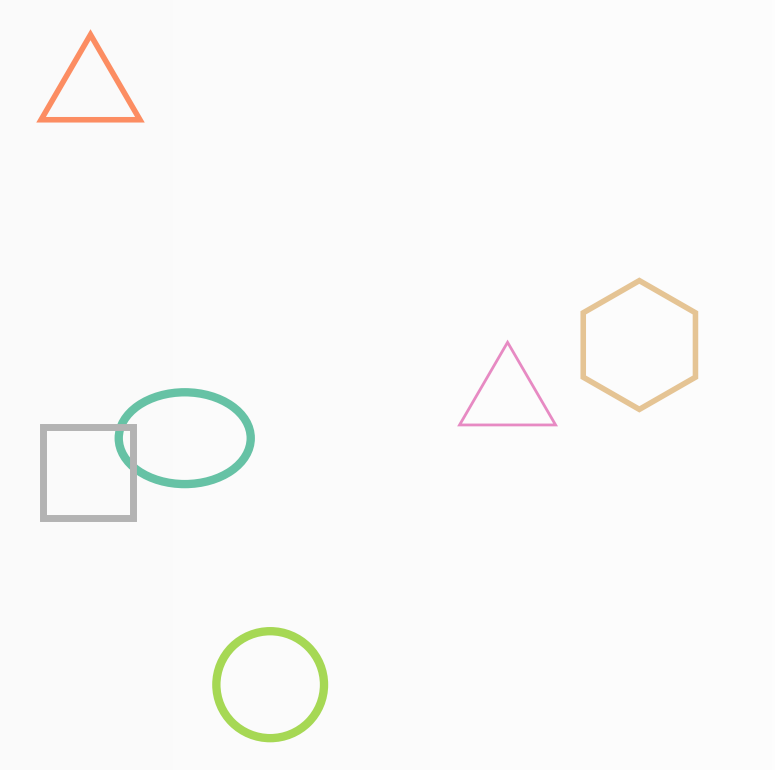[{"shape": "oval", "thickness": 3, "radius": 0.43, "center": [0.238, 0.431]}, {"shape": "triangle", "thickness": 2, "radius": 0.37, "center": [0.117, 0.881]}, {"shape": "triangle", "thickness": 1, "radius": 0.36, "center": [0.655, 0.484]}, {"shape": "circle", "thickness": 3, "radius": 0.35, "center": [0.349, 0.111]}, {"shape": "hexagon", "thickness": 2, "radius": 0.42, "center": [0.825, 0.552]}, {"shape": "square", "thickness": 2.5, "radius": 0.29, "center": [0.114, 0.386]}]